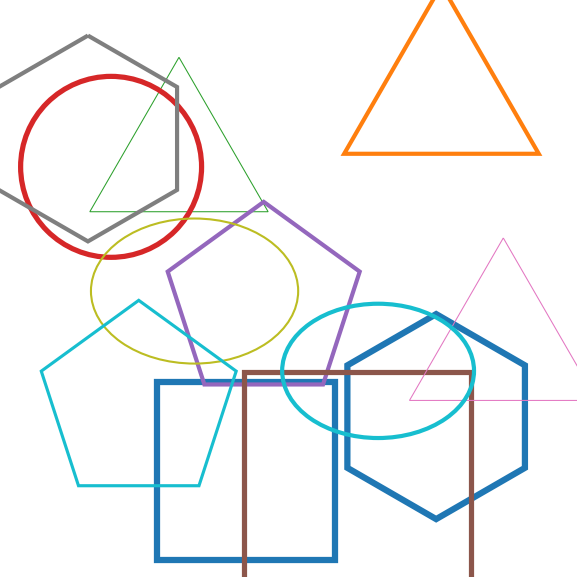[{"shape": "hexagon", "thickness": 3, "radius": 0.89, "center": [0.755, 0.278]}, {"shape": "square", "thickness": 3, "radius": 0.77, "center": [0.425, 0.183]}, {"shape": "triangle", "thickness": 2, "radius": 0.97, "center": [0.764, 0.83]}, {"shape": "triangle", "thickness": 0.5, "radius": 0.89, "center": [0.31, 0.722]}, {"shape": "circle", "thickness": 2.5, "radius": 0.78, "center": [0.192, 0.71]}, {"shape": "pentagon", "thickness": 2, "radius": 0.87, "center": [0.457, 0.475]}, {"shape": "square", "thickness": 2.5, "radius": 0.98, "center": [0.619, 0.159]}, {"shape": "triangle", "thickness": 0.5, "radius": 0.94, "center": [0.872, 0.4]}, {"shape": "hexagon", "thickness": 2, "radius": 0.89, "center": [0.152, 0.759]}, {"shape": "oval", "thickness": 1, "radius": 0.9, "center": [0.337, 0.495]}, {"shape": "oval", "thickness": 2, "radius": 0.83, "center": [0.655, 0.357]}, {"shape": "pentagon", "thickness": 1.5, "radius": 0.89, "center": [0.24, 0.302]}]